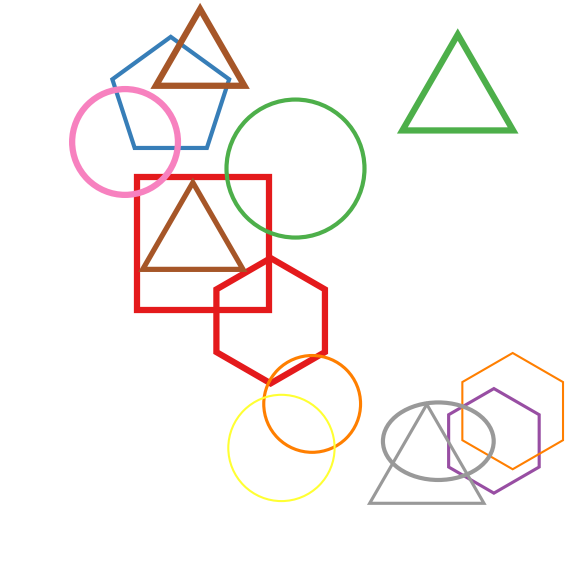[{"shape": "square", "thickness": 3, "radius": 0.57, "center": [0.352, 0.578]}, {"shape": "hexagon", "thickness": 3, "radius": 0.54, "center": [0.469, 0.444]}, {"shape": "pentagon", "thickness": 2, "radius": 0.53, "center": [0.296, 0.829]}, {"shape": "circle", "thickness": 2, "radius": 0.6, "center": [0.512, 0.707]}, {"shape": "triangle", "thickness": 3, "radius": 0.55, "center": [0.793, 0.829]}, {"shape": "hexagon", "thickness": 1.5, "radius": 0.45, "center": [0.855, 0.236]}, {"shape": "circle", "thickness": 1.5, "radius": 0.42, "center": [0.541, 0.3]}, {"shape": "hexagon", "thickness": 1, "radius": 0.5, "center": [0.888, 0.287]}, {"shape": "circle", "thickness": 1, "radius": 0.46, "center": [0.487, 0.223]}, {"shape": "triangle", "thickness": 2.5, "radius": 0.5, "center": [0.334, 0.583]}, {"shape": "triangle", "thickness": 3, "radius": 0.44, "center": [0.347, 0.895]}, {"shape": "circle", "thickness": 3, "radius": 0.46, "center": [0.217, 0.753]}, {"shape": "triangle", "thickness": 1.5, "radius": 0.57, "center": [0.739, 0.185]}, {"shape": "oval", "thickness": 2, "radius": 0.48, "center": [0.759, 0.235]}]